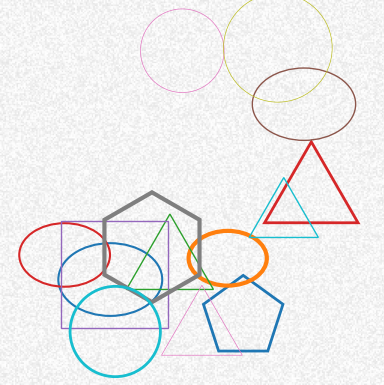[{"shape": "oval", "thickness": 1.5, "radius": 0.67, "center": [0.286, 0.274]}, {"shape": "pentagon", "thickness": 2, "radius": 0.54, "center": [0.632, 0.176]}, {"shape": "oval", "thickness": 3, "radius": 0.51, "center": [0.591, 0.329]}, {"shape": "triangle", "thickness": 1, "radius": 0.65, "center": [0.441, 0.313]}, {"shape": "triangle", "thickness": 2, "radius": 0.7, "center": [0.809, 0.491]}, {"shape": "oval", "thickness": 1.5, "radius": 0.59, "center": [0.168, 0.338]}, {"shape": "square", "thickness": 1, "radius": 0.7, "center": [0.297, 0.287]}, {"shape": "oval", "thickness": 1, "radius": 0.67, "center": [0.79, 0.729]}, {"shape": "triangle", "thickness": 0.5, "radius": 0.61, "center": [0.524, 0.138]}, {"shape": "circle", "thickness": 0.5, "radius": 0.54, "center": [0.474, 0.868]}, {"shape": "hexagon", "thickness": 3, "radius": 0.71, "center": [0.395, 0.358]}, {"shape": "circle", "thickness": 0.5, "radius": 0.71, "center": [0.722, 0.876]}, {"shape": "triangle", "thickness": 1, "radius": 0.52, "center": [0.737, 0.435]}, {"shape": "circle", "thickness": 2, "radius": 0.59, "center": [0.299, 0.139]}]